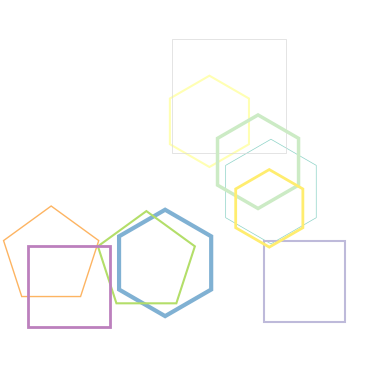[{"shape": "hexagon", "thickness": 0.5, "radius": 0.68, "center": [0.704, 0.503]}, {"shape": "hexagon", "thickness": 1.5, "radius": 0.59, "center": [0.544, 0.685]}, {"shape": "square", "thickness": 1.5, "radius": 0.53, "center": [0.79, 0.27]}, {"shape": "hexagon", "thickness": 3, "radius": 0.69, "center": [0.429, 0.317]}, {"shape": "pentagon", "thickness": 1, "radius": 0.65, "center": [0.133, 0.335]}, {"shape": "pentagon", "thickness": 1.5, "radius": 0.66, "center": [0.38, 0.319]}, {"shape": "square", "thickness": 0.5, "radius": 0.74, "center": [0.595, 0.75]}, {"shape": "square", "thickness": 2, "radius": 0.53, "center": [0.179, 0.255]}, {"shape": "hexagon", "thickness": 2.5, "radius": 0.61, "center": [0.67, 0.58]}, {"shape": "hexagon", "thickness": 2, "radius": 0.5, "center": [0.699, 0.459]}]